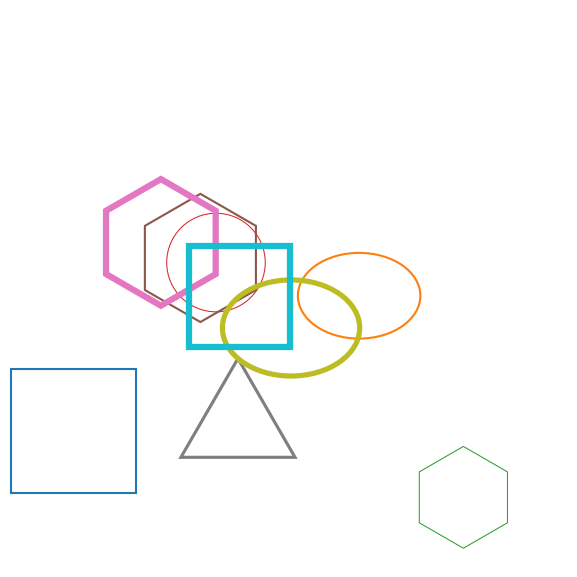[{"shape": "square", "thickness": 1, "radius": 0.54, "center": [0.127, 0.253]}, {"shape": "oval", "thickness": 1, "radius": 0.53, "center": [0.622, 0.487]}, {"shape": "hexagon", "thickness": 0.5, "radius": 0.44, "center": [0.802, 0.138]}, {"shape": "circle", "thickness": 0.5, "radius": 0.43, "center": [0.374, 0.545]}, {"shape": "hexagon", "thickness": 1, "radius": 0.56, "center": [0.347, 0.552]}, {"shape": "hexagon", "thickness": 3, "radius": 0.55, "center": [0.279, 0.579]}, {"shape": "triangle", "thickness": 1.5, "radius": 0.57, "center": [0.412, 0.264]}, {"shape": "oval", "thickness": 2.5, "radius": 0.59, "center": [0.504, 0.431]}, {"shape": "square", "thickness": 3, "radius": 0.44, "center": [0.415, 0.486]}]